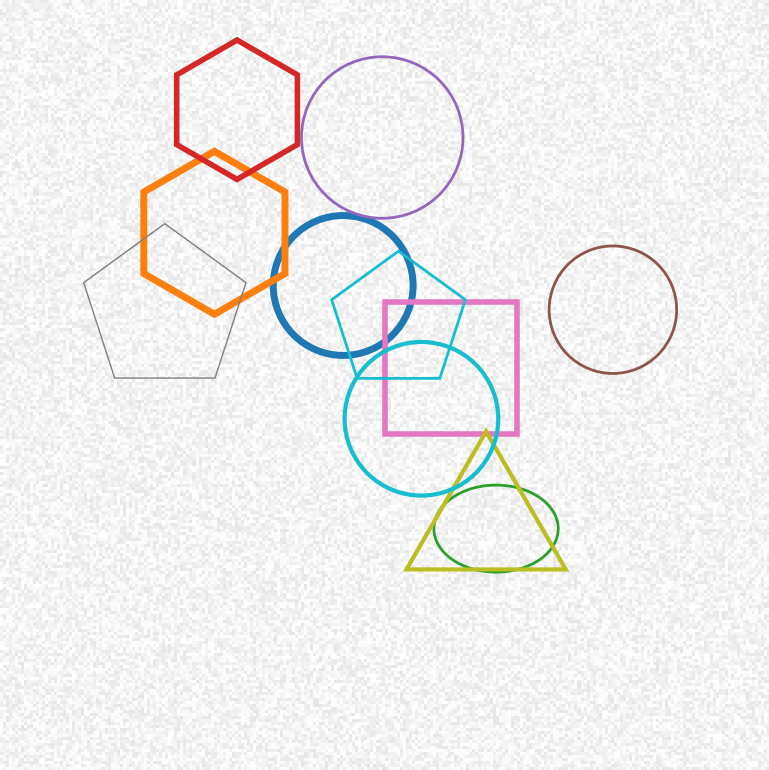[{"shape": "circle", "thickness": 2.5, "radius": 0.45, "center": [0.446, 0.629]}, {"shape": "hexagon", "thickness": 2.5, "radius": 0.53, "center": [0.278, 0.698]}, {"shape": "oval", "thickness": 1, "radius": 0.4, "center": [0.644, 0.313]}, {"shape": "hexagon", "thickness": 2, "radius": 0.45, "center": [0.308, 0.858]}, {"shape": "circle", "thickness": 1, "radius": 0.52, "center": [0.496, 0.821]}, {"shape": "circle", "thickness": 1, "radius": 0.41, "center": [0.796, 0.598]}, {"shape": "square", "thickness": 2, "radius": 0.43, "center": [0.586, 0.522]}, {"shape": "pentagon", "thickness": 0.5, "radius": 0.55, "center": [0.214, 0.599]}, {"shape": "triangle", "thickness": 1.5, "radius": 0.6, "center": [0.631, 0.32]}, {"shape": "circle", "thickness": 1.5, "radius": 0.5, "center": [0.547, 0.456]}, {"shape": "pentagon", "thickness": 1, "radius": 0.46, "center": [0.518, 0.583]}]